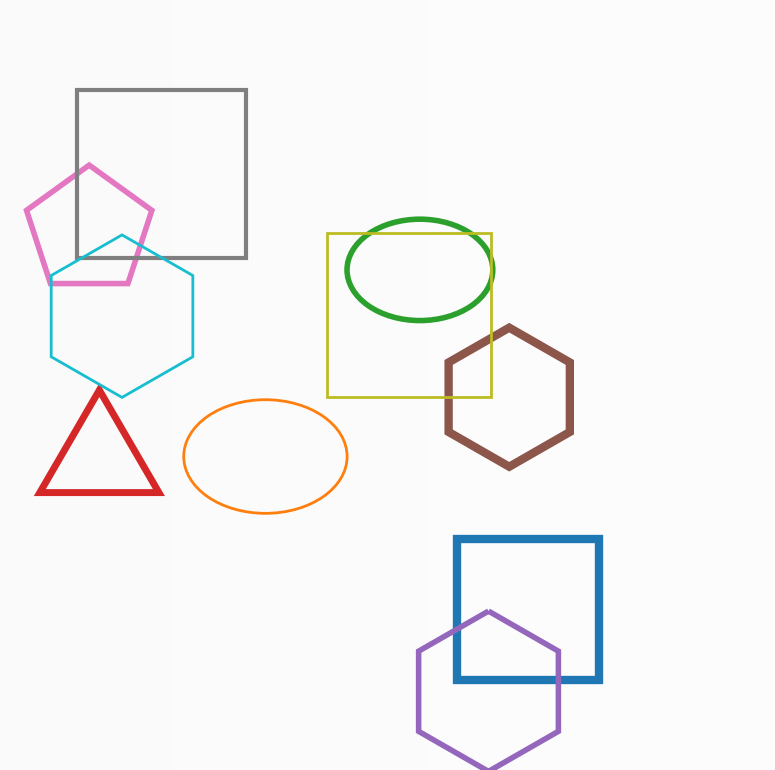[{"shape": "square", "thickness": 3, "radius": 0.46, "center": [0.681, 0.209]}, {"shape": "oval", "thickness": 1, "radius": 0.53, "center": [0.342, 0.407]}, {"shape": "oval", "thickness": 2, "radius": 0.47, "center": [0.542, 0.65]}, {"shape": "triangle", "thickness": 2.5, "radius": 0.44, "center": [0.128, 0.405]}, {"shape": "hexagon", "thickness": 2, "radius": 0.52, "center": [0.63, 0.102]}, {"shape": "hexagon", "thickness": 3, "radius": 0.45, "center": [0.657, 0.484]}, {"shape": "pentagon", "thickness": 2, "radius": 0.43, "center": [0.115, 0.701]}, {"shape": "square", "thickness": 1.5, "radius": 0.55, "center": [0.209, 0.774]}, {"shape": "square", "thickness": 1, "radius": 0.53, "center": [0.528, 0.591]}, {"shape": "hexagon", "thickness": 1, "radius": 0.53, "center": [0.157, 0.589]}]